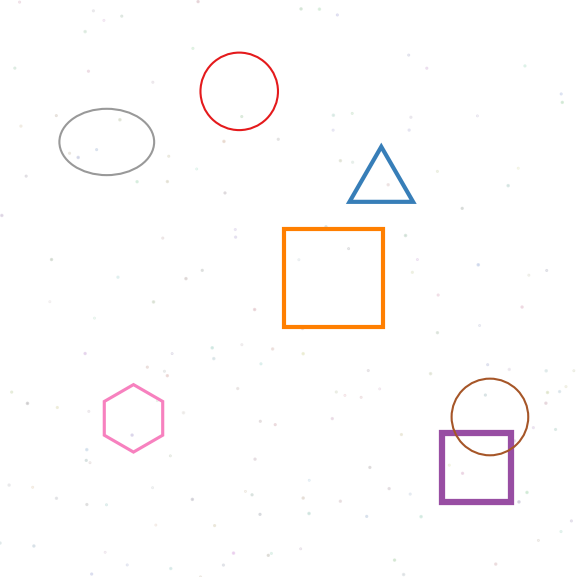[{"shape": "circle", "thickness": 1, "radius": 0.34, "center": [0.414, 0.841]}, {"shape": "triangle", "thickness": 2, "radius": 0.32, "center": [0.66, 0.681]}, {"shape": "square", "thickness": 3, "radius": 0.3, "center": [0.824, 0.189]}, {"shape": "square", "thickness": 2, "radius": 0.43, "center": [0.578, 0.517]}, {"shape": "circle", "thickness": 1, "radius": 0.33, "center": [0.848, 0.277]}, {"shape": "hexagon", "thickness": 1.5, "radius": 0.29, "center": [0.231, 0.275]}, {"shape": "oval", "thickness": 1, "radius": 0.41, "center": [0.185, 0.753]}]